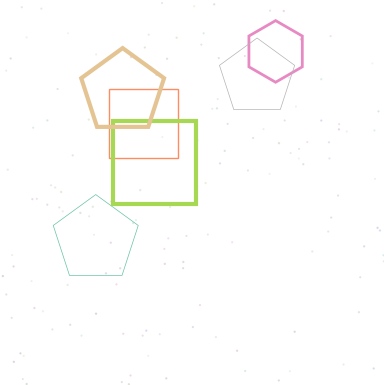[{"shape": "pentagon", "thickness": 0.5, "radius": 0.58, "center": [0.249, 0.379]}, {"shape": "square", "thickness": 1, "radius": 0.45, "center": [0.374, 0.678]}, {"shape": "hexagon", "thickness": 2, "radius": 0.4, "center": [0.716, 0.866]}, {"shape": "square", "thickness": 3, "radius": 0.54, "center": [0.401, 0.578]}, {"shape": "pentagon", "thickness": 3, "radius": 0.57, "center": [0.319, 0.762]}, {"shape": "pentagon", "thickness": 0.5, "radius": 0.51, "center": [0.668, 0.799]}]